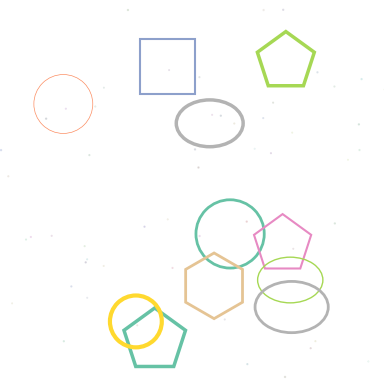[{"shape": "circle", "thickness": 2, "radius": 0.44, "center": [0.598, 0.392]}, {"shape": "pentagon", "thickness": 2.5, "radius": 0.42, "center": [0.402, 0.116]}, {"shape": "circle", "thickness": 0.5, "radius": 0.38, "center": [0.164, 0.73]}, {"shape": "square", "thickness": 1.5, "radius": 0.36, "center": [0.435, 0.827]}, {"shape": "pentagon", "thickness": 1.5, "radius": 0.39, "center": [0.734, 0.366]}, {"shape": "pentagon", "thickness": 2.5, "radius": 0.39, "center": [0.742, 0.84]}, {"shape": "oval", "thickness": 1, "radius": 0.42, "center": [0.754, 0.273]}, {"shape": "circle", "thickness": 3, "radius": 0.34, "center": [0.353, 0.165]}, {"shape": "hexagon", "thickness": 2, "radius": 0.43, "center": [0.556, 0.258]}, {"shape": "oval", "thickness": 2, "radius": 0.48, "center": [0.758, 0.202]}, {"shape": "oval", "thickness": 2.5, "radius": 0.43, "center": [0.545, 0.68]}]